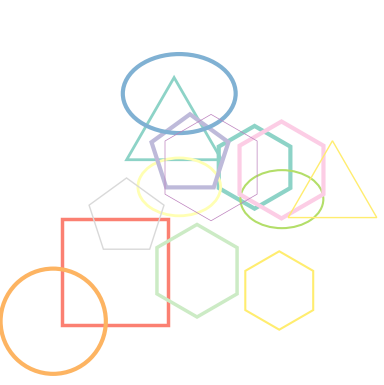[{"shape": "triangle", "thickness": 2, "radius": 0.71, "center": [0.452, 0.656]}, {"shape": "hexagon", "thickness": 3, "radius": 0.54, "center": [0.661, 0.565]}, {"shape": "oval", "thickness": 2, "radius": 0.54, "center": [0.466, 0.515]}, {"shape": "pentagon", "thickness": 3, "radius": 0.53, "center": [0.493, 0.598]}, {"shape": "square", "thickness": 2.5, "radius": 0.69, "center": [0.3, 0.292]}, {"shape": "oval", "thickness": 3, "radius": 0.73, "center": [0.466, 0.757]}, {"shape": "circle", "thickness": 3, "radius": 0.68, "center": [0.138, 0.166]}, {"shape": "oval", "thickness": 1.5, "radius": 0.54, "center": [0.732, 0.483]}, {"shape": "hexagon", "thickness": 3, "radius": 0.63, "center": [0.731, 0.559]}, {"shape": "pentagon", "thickness": 1, "radius": 0.51, "center": [0.329, 0.435]}, {"shape": "hexagon", "thickness": 0.5, "radius": 0.69, "center": [0.548, 0.565]}, {"shape": "hexagon", "thickness": 2.5, "radius": 0.6, "center": [0.512, 0.297]}, {"shape": "triangle", "thickness": 1, "radius": 0.66, "center": [0.864, 0.501]}, {"shape": "hexagon", "thickness": 1.5, "radius": 0.51, "center": [0.725, 0.245]}]